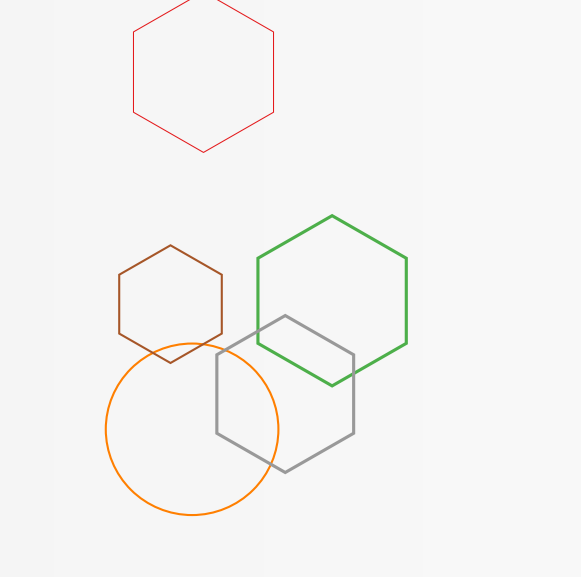[{"shape": "hexagon", "thickness": 0.5, "radius": 0.7, "center": [0.35, 0.874]}, {"shape": "hexagon", "thickness": 1.5, "radius": 0.74, "center": [0.571, 0.478]}, {"shape": "circle", "thickness": 1, "radius": 0.74, "center": [0.33, 0.256]}, {"shape": "hexagon", "thickness": 1, "radius": 0.51, "center": [0.293, 0.472]}, {"shape": "hexagon", "thickness": 1.5, "radius": 0.68, "center": [0.491, 0.317]}]